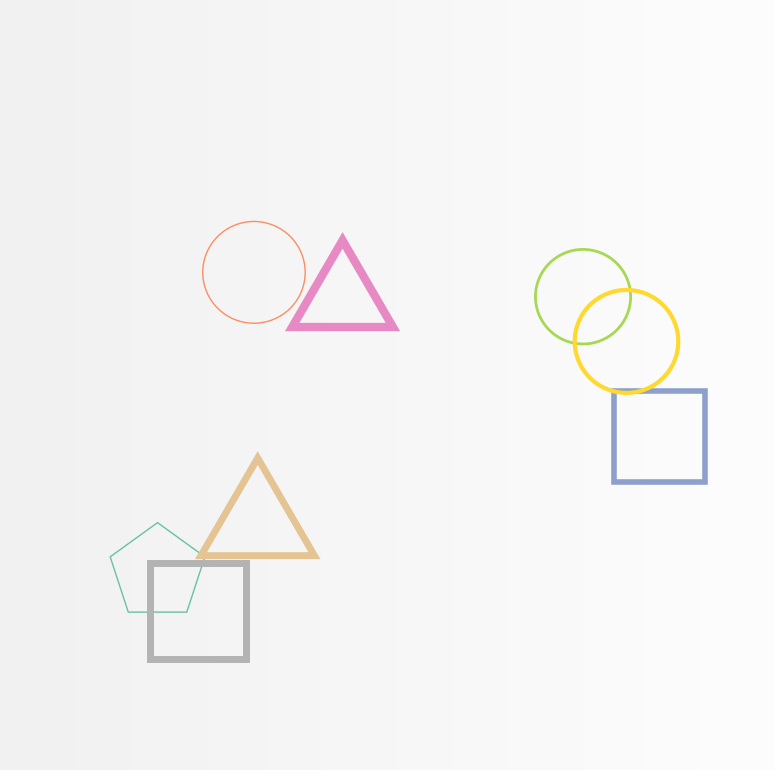[{"shape": "pentagon", "thickness": 0.5, "radius": 0.32, "center": [0.203, 0.257]}, {"shape": "circle", "thickness": 0.5, "radius": 0.33, "center": [0.328, 0.646]}, {"shape": "square", "thickness": 2, "radius": 0.29, "center": [0.851, 0.433]}, {"shape": "triangle", "thickness": 3, "radius": 0.38, "center": [0.442, 0.613]}, {"shape": "circle", "thickness": 1, "radius": 0.31, "center": [0.752, 0.615]}, {"shape": "circle", "thickness": 1.5, "radius": 0.33, "center": [0.808, 0.557]}, {"shape": "triangle", "thickness": 2.5, "radius": 0.42, "center": [0.333, 0.321]}, {"shape": "square", "thickness": 2.5, "radius": 0.31, "center": [0.256, 0.206]}]